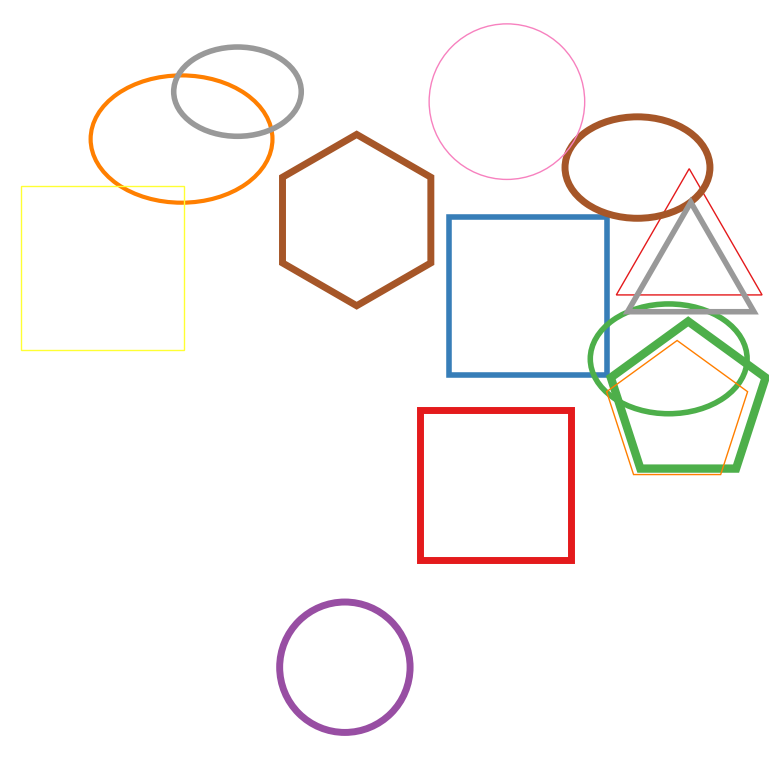[{"shape": "square", "thickness": 2.5, "radius": 0.49, "center": [0.644, 0.371]}, {"shape": "triangle", "thickness": 0.5, "radius": 0.55, "center": [0.895, 0.672]}, {"shape": "square", "thickness": 2, "radius": 0.51, "center": [0.686, 0.616]}, {"shape": "oval", "thickness": 2, "radius": 0.51, "center": [0.868, 0.534]}, {"shape": "pentagon", "thickness": 3, "radius": 0.53, "center": [0.894, 0.477]}, {"shape": "circle", "thickness": 2.5, "radius": 0.42, "center": [0.448, 0.133]}, {"shape": "pentagon", "thickness": 0.5, "radius": 0.48, "center": [0.879, 0.462]}, {"shape": "oval", "thickness": 1.5, "radius": 0.59, "center": [0.236, 0.819]}, {"shape": "square", "thickness": 0.5, "radius": 0.53, "center": [0.133, 0.652]}, {"shape": "oval", "thickness": 2.5, "radius": 0.47, "center": [0.828, 0.782]}, {"shape": "hexagon", "thickness": 2.5, "radius": 0.56, "center": [0.463, 0.714]}, {"shape": "circle", "thickness": 0.5, "radius": 0.51, "center": [0.658, 0.868]}, {"shape": "oval", "thickness": 2, "radius": 0.41, "center": [0.308, 0.881]}, {"shape": "triangle", "thickness": 2, "radius": 0.47, "center": [0.897, 0.643]}]